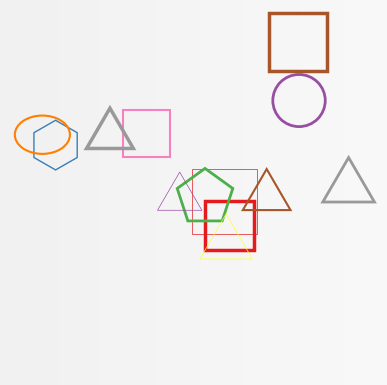[{"shape": "square", "thickness": 0.5, "radius": 0.42, "center": [0.58, 0.477]}, {"shape": "square", "thickness": 2.5, "radius": 0.32, "center": [0.592, 0.414]}, {"shape": "hexagon", "thickness": 1, "radius": 0.32, "center": [0.143, 0.623]}, {"shape": "pentagon", "thickness": 2, "radius": 0.38, "center": [0.529, 0.487]}, {"shape": "triangle", "thickness": 0.5, "radius": 0.33, "center": [0.464, 0.487]}, {"shape": "circle", "thickness": 2, "radius": 0.34, "center": [0.772, 0.739]}, {"shape": "oval", "thickness": 1.5, "radius": 0.36, "center": [0.109, 0.65]}, {"shape": "triangle", "thickness": 0.5, "radius": 0.39, "center": [0.584, 0.366]}, {"shape": "triangle", "thickness": 1.5, "radius": 0.36, "center": [0.688, 0.49]}, {"shape": "square", "thickness": 2.5, "radius": 0.38, "center": [0.77, 0.891]}, {"shape": "square", "thickness": 1.5, "radius": 0.31, "center": [0.378, 0.653]}, {"shape": "triangle", "thickness": 2.5, "radius": 0.35, "center": [0.284, 0.649]}, {"shape": "triangle", "thickness": 2, "radius": 0.38, "center": [0.9, 0.514]}]